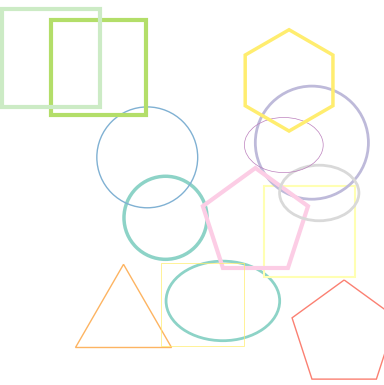[{"shape": "circle", "thickness": 2.5, "radius": 0.54, "center": [0.43, 0.434]}, {"shape": "oval", "thickness": 2, "radius": 0.74, "center": [0.579, 0.218]}, {"shape": "square", "thickness": 1.5, "radius": 0.59, "center": [0.803, 0.399]}, {"shape": "circle", "thickness": 2, "radius": 0.73, "center": [0.81, 0.629]}, {"shape": "pentagon", "thickness": 1, "radius": 0.71, "center": [0.894, 0.13]}, {"shape": "circle", "thickness": 1, "radius": 0.65, "center": [0.383, 0.591]}, {"shape": "triangle", "thickness": 1, "radius": 0.72, "center": [0.321, 0.169]}, {"shape": "square", "thickness": 3, "radius": 0.62, "center": [0.257, 0.825]}, {"shape": "pentagon", "thickness": 3, "radius": 0.72, "center": [0.663, 0.42]}, {"shape": "oval", "thickness": 2, "radius": 0.52, "center": [0.829, 0.499]}, {"shape": "oval", "thickness": 0.5, "radius": 0.51, "center": [0.737, 0.623]}, {"shape": "square", "thickness": 3, "radius": 0.64, "center": [0.133, 0.849]}, {"shape": "square", "thickness": 0.5, "radius": 0.54, "center": [0.525, 0.208]}, {"shape": "hexagon", "thickness": 2.5, "radius": 0.66, "center": [0.751, 0.791]}]